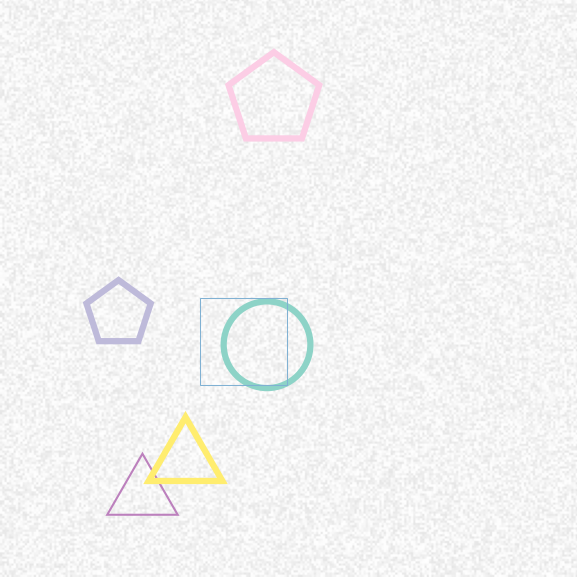[{"shape": "circle", "thickness": 3, "radius": 0.38, "center": [0.462, 0.402]}, {"shape": "pentagon", "thickness": 3, "radius": 0.29, "center": [0.205, 0.456]}, {"shape": "square", "thickness": 0.5, "radius": 0.38, "center": [0.422, 0.408]}, {"shape": "pentagon", "thickness": 3, "radius": 0.41, "center": [0.474, 0.826]}, {"shape": "triangle", "thickness": 1, "radius": 0.35, "center": [0.247, 0.143]}, {"shape": "triangle", "thickness": 3, "radius": 0.37, "center": [0.321, 0.203]}]